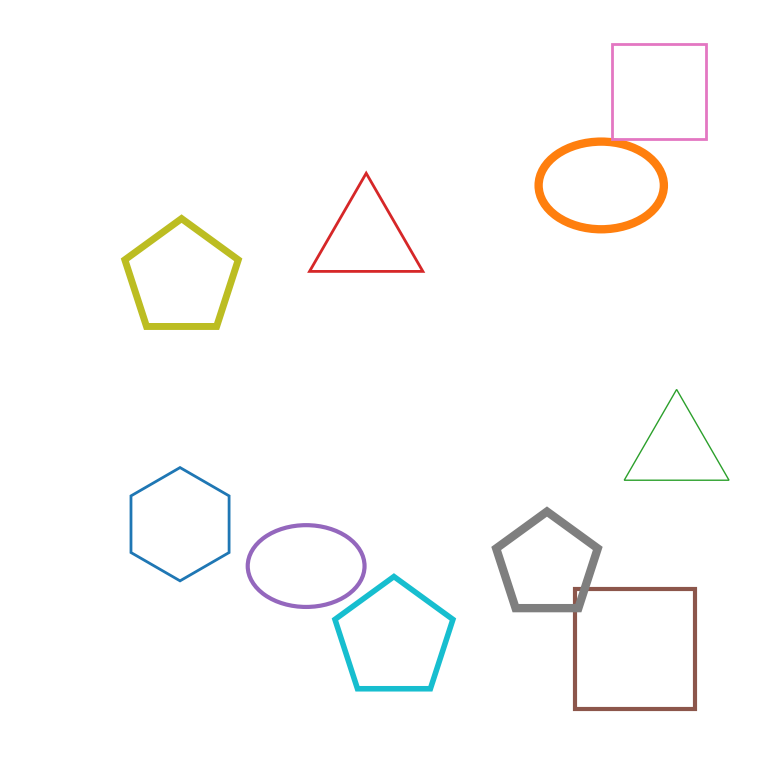[{"shape": "hexagon", "thickness": 1, "radius": 0.37, "center": [0.234, 0.319]}, {"shape": "oval", "thickness": 3, "radius": 0.41, "center": [0.781, 0.759]}, {"shape": "triangle", "thickness": 0.5, "radius": 0.39, "center": [0.879, 0.416]}, {"shape": "triangle", "thickness": 1, "radius": 0.42, "center": [0.476, 0.69]}, {"shape": "oval", "thickness": 1.5, "radius": 0.38, "center": [0.398, 0.265]}, {"shape": "square", "thickness": 1.5, "radius": 0.39, "center": [0.825, 0.157]}, {"shape": "square", "thickness": 1, "radius": 0.31, "center": [0.856, 0.881]}, {"shape": "pentagon", "thickness": 3, "radius": 0.35, "center": [0.71, 0.266]}, {"shape": "pentagon", "thickness": 2.5, "radius": 0.39, "center": [0.236, 0.639]}, {"shape": "pentagon", "thickness": 2, "radius": 0.4, "center": [0.512, 0.171]}]